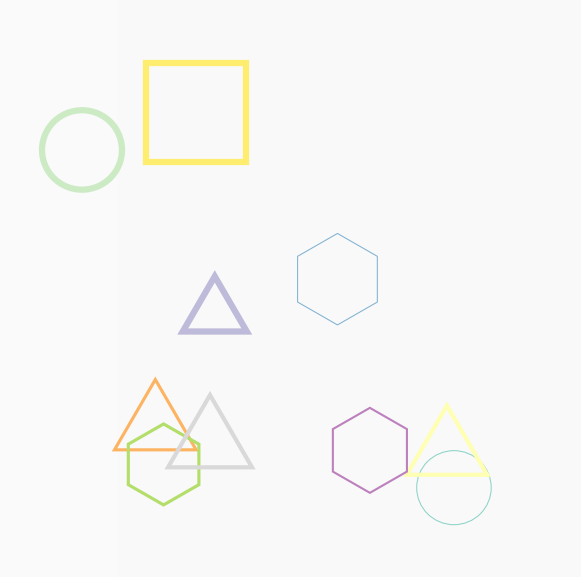[{"shape": "circle", "thickness": 0.5, "radius": 0.32, "center": [0.781, 0.155]}, {"shape": "triangle", "thickness": 2, "radius": 0.4, "center": [0.769, 0.217]}, {"shape": "triangle", "thickness": 3, "radius": 0.32, "center": [0.369, 0.457]}, {"shape": "hexagon", "thickness": 0.5, "radius": 0.4, "center": [0.581, 0.516]}, {"shape": "triangle", "thickness": 1.5, "radius": 0.41, "center": [0.267, 0.261]}, {"shape": "hexagon", "thickness": 1.5, "radius": 0.35, "center": [0.281, 0.195]}, {"shape": "triangle", "thickness": 2, "radius": 0.42, "center": [0.361, 0.232]}, {"shape": "hexagon", "thickness": 1, "radius": 0.37, "center": [0.636, 0.219]}, {"shape": "circle", "thickness": 3, "radius": 0.34, "center": [0.141, 0.74]}, {"shape": "square", "thickness": 3, "radius": 0.43, "center": [0.337, 0.804]}]